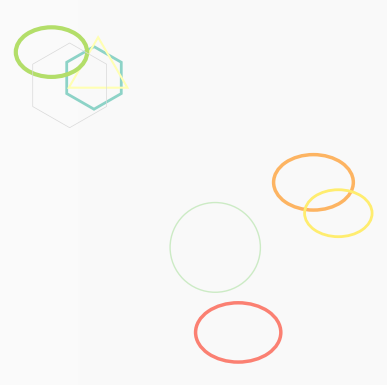[{"shape": "hexagon", "thickness": 2, "radius": 0.41, "center": [0.243, 0.798]}, {"shape": "triangle", "thickness": 1.5, "radius": 0.44, "center": [0.253, 0.816]}, {"shape": "oval", "thickness": 2.5, "radius": 0.55, "center": [0.615, 0.137]}, {"shape": "oval", "thickness": 2.5, "radius": 0.51, "center": [0.809, 0.526]}, {"shape": "oval", "thickness": 3, "radius": 0.46, "center": [0.133, 0.865]}, {"shape": "hexagon", "thickness": 0.5, "radius": 0.55, "center": [0.18, 0.778]}, {"shape": "circle", "thickness": 1, "radius": 0.58, "center": [0.555, 0.357]}, {"shape": "oval", "thickness": 2, "radius": 0.44, "center": [0.873, 0.446]}]